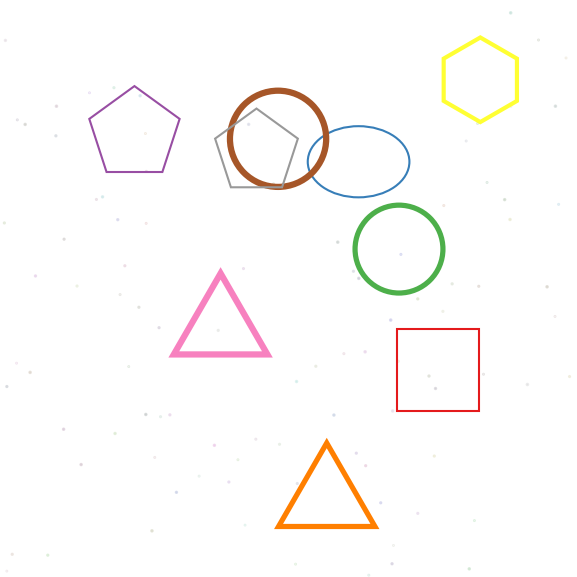[{"shape": "square", "thickness": 1, "radius": 0.35, "center": [0.759, 0.358]}, {"shape": "oval", "thickness": 1, "radius": 0.44, "center": [0.621, 0.719]}, {"shape": "circle", "thickness": 2.5, "radius": 0.38, "center": [0.691, 0.568]}, {"shape": "pentagon", "thickness": 1, "radius": 0.41, "center": [0.233, 0.768]}, {"shape": "triangle", "thickness": 2.5, "radius": 0.48, "center": [0.566, 0.136]}, {"shape": "hexagon", "thickness": 2, "radius": 0.37, "center": [0.832, 0.861]}, {"shape": "circle", "thickness": 3, "radius": 0.42, "center": [0.482, 0.759]}, {"shape": "triangle", "thickness": 3, "radius": 0.47, "center": [0.382, 0.432]}, {"shape": "pentagon", "thickness": 1, "radius": 0.38, "center": [0.444, 0.736]}]